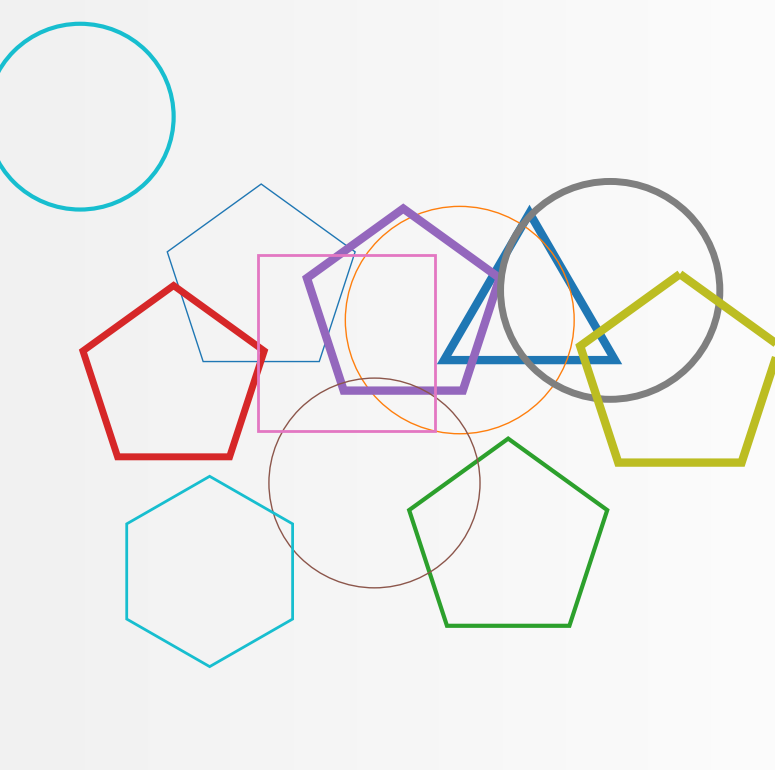[{"shape": "pentagon", "thickness": 0.5, "radius": 0.64, "center": [0.337, 0.634]}, {"shape": "triangle", "thickness": 3, "radius": 0.64, "center": [0.683, 0.596]}, {"shape": "circle", "thickness": 0.5, "radius": 0.74, "center": [0.593, 0.584]}, {"shape": "pentagon", "thickness": 1.5, "radius": 0.67, "center": [0.656, 0.296]}, {"shape": "pentagon", "thickness": 2.5, "radius": 0.61, "center": [0.224, 0.506]}, {"shape": "pentagon", "thickness": 3, "radius": 0.65, "center": [0.52, 0.598]}, {"shape": "circle", "thickness": 0.5, "radius": 0.68, "center": [0.483, 0.373]}, {"shape": "square", "thickness": 1, "radius": 0.57, "center": [0.447, 0.555]}, {"shape": "circle", "thickness": 2.5, "radius": 0.71, "center": [0.787, 0.623]}, {"shape": "pentagon", "thickness": 3, "radius": 0.68, "center": [0.877, 0.509]}, {"shape": "hexagon", "thickness": 1, "radius": 0.62, "center": [0.271, 0.258]}, {"shape": "circle", "thickness": 1.5, "radius": 0.6, "center": [0.103, 0.849]}]